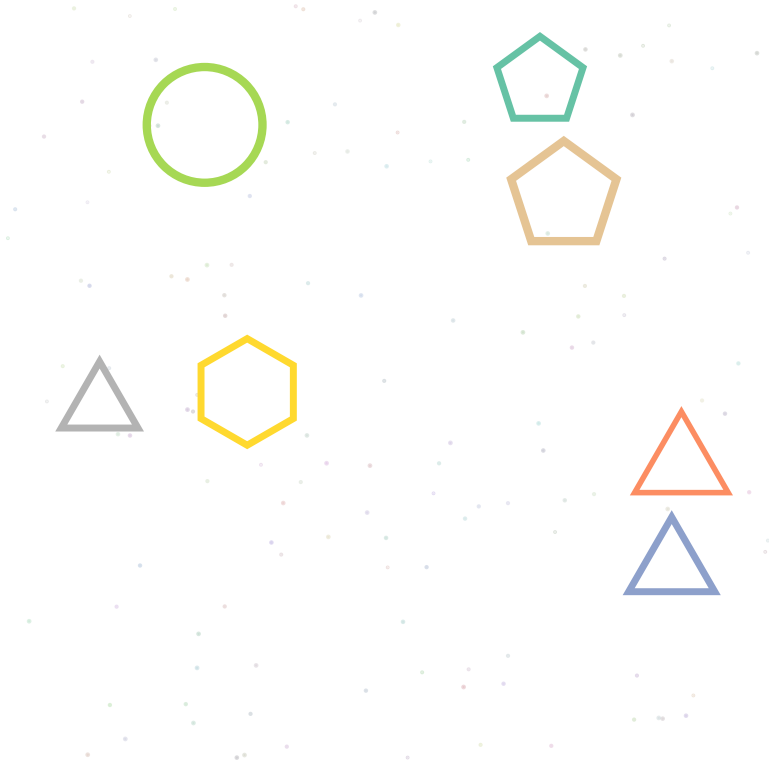[{"shape": "pentagon", "thickness": 2.5, "radius": 0.29, "center": [0.701, 0.894]}, {"shape": "triangle", "thickness": 2, "radius": 0.35, "center": [0.885, 0.395]}, {"shape": "triangle", "thickness": 2.5, "radius": 0.32, "center": [0.872, 0.264]}, {"shape": "circle", "thickness": 3, "radius": 0.38, "center": [0.266, 0.838]}, {"shape": "hexagon", "thickness": 2.5, "radius": 0.35, "center": [0.321, 0.491]}, {"shape": "pentagon", "thickness": 3, "radius": 0.36, "center": [0.732, 0.745]}, {"shape": "triangle", "thickness": 2.5, "radius": 0.29, "center": [0.129, 0.473]}]